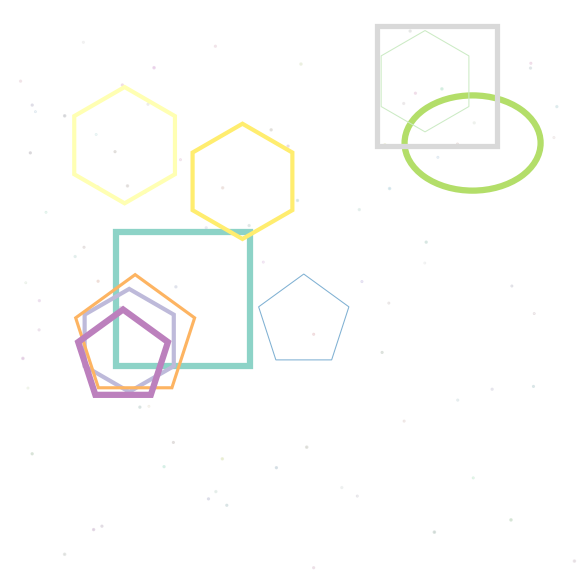[{"shape": "square", "thickness": 3, "radius": 0.58, "center": [0.316, 0.481]}, {"shape": "hexagon", "thickness": 2, "radius": 0.5, "center": [0.216, 0.748]}, {"shape": "hexagon", "thickness": 2, "radius": 0.45, "center": [0.224, 0.41]}, {"shape": "pentagon", "thickness": 0.5, "radius": 0.41, "center": [0.526, 0.442]}, {"shape": "pentagon", "thickness": 1.5, "radius": 0.54, "center": [0.234, 0.415]}, {"shape": "oval", "thickness": 3, "radius": 0.59, "center": [0.818, 0.751]}, {"shape": "square", "thickness": 2.5, "radius": 0.52, "center": [0.756, 0.85]}, {"shape": "pentagon", "thickness": 3, "radius": 0.41, "center": [0.213, 0.382]}, {"shape": "hexagon", "thickness": 0.5, "radius": 0.44, "center": [0.736, 0.859]}, {"shape": "hexagon", "thickness": 2, "radius": 0.5, "center": [0.42, 0.685]}]